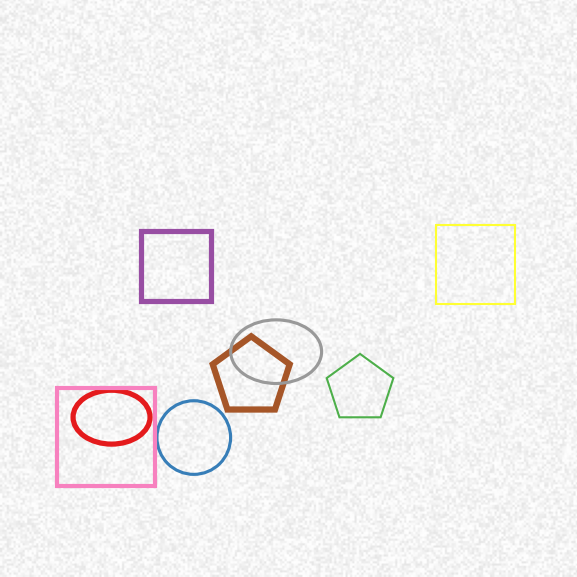[{"shape": "oval", "thickness": 2.5, "radius": 0.33, "center": [0.193, 0.277]}, {"shape": "circle", "thickness": 1.5, "radius": 0.32, "center": [0.336, 0.241]}, {"shape": "pentagon", "thickness": 1, "radius": 0.3, "center": [0.623, 0.326]}, {"shape": "square", "thickness": 2.5, "radius": 0.3, "center": [0.305, 0.538]}, {"shape": "square", "thickness": 1, "radius": 0.34, "center": [0.823, 0.541]}, {"shape": "pentagon", "thickness": 3, "radius": 0.35, "center": [0.435, 0.347]}, {"shape": "square", "thickness": 2, "radius": 0.43, "center": [0.184, 0.242]}, {"shape": "oval", "thickness": 1.5, "radius": 0.39, "center": [0.478, 0.39]}]